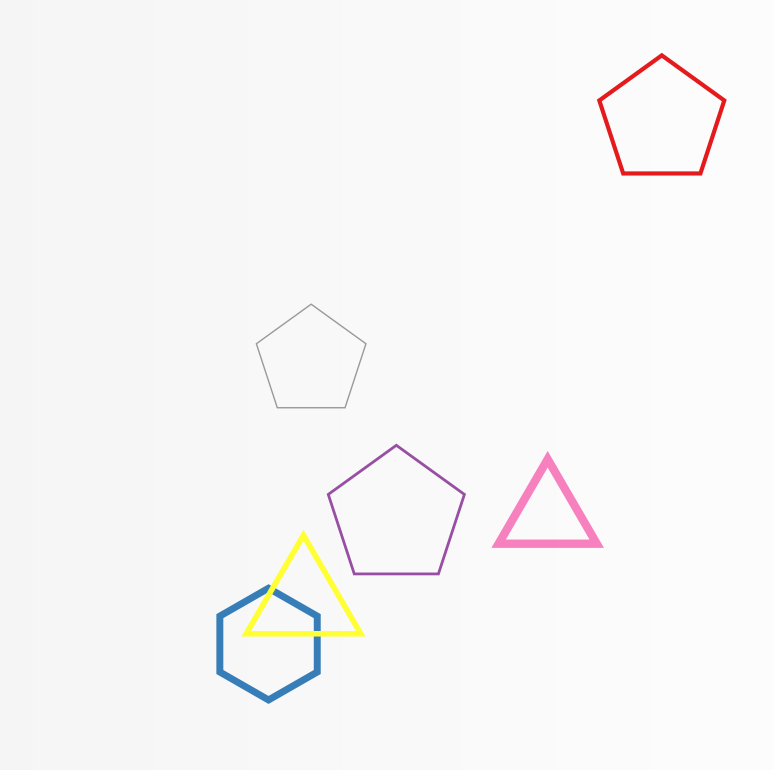[{"shape": "pentagon", "thickness": 1.5, "radius": 0.42, "center": [0.854, 0.843]}, {"shape": "hexagon", "thickness": 2.5, "radius": 0.36, "center": [0.347, 0.164]}, {"shape": "pentagon", "thickness": 1, "radius": 0.46, "center": [0.511, 0.329]}, {"shape": "triangle", "thickness": 2, "radius": 0.43, "center": [0.392, 0.22]}, {"shape": "triangle", "thickness": 3, "radius": 0.37, "center": [0.707, 0.33]}, {"shape": "pentagon", "thickness": 0.5, "radius": 0.37, "center": [0.401, 0.531]}]